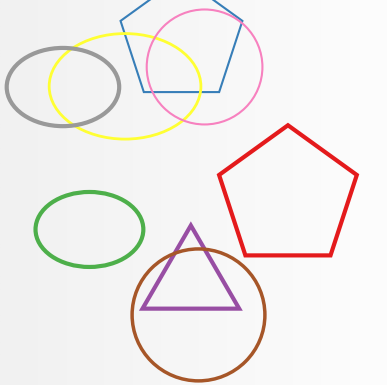[{"shape": "pentagon", "thickness": 3, "radius": 0.93, "center": [0.743, 0.488]}, {"shape": "pentagon", "thickness": 1.5, "radius": 0.83, "center": [0.468, 0.895]}, {"shape": "oval", "thickness": 3, "radius": 0.7, "center": [0.231, 0.404]}, {"shape": "triangle", "thickness": 3, "radius": 0.72, "center": [0.493, 0.27]}, {"shape": "oval", "thickness": 2, "radius": 0.98, "center": [0.323, 0.776]}, {"shape": "circle", "thickness": 2.5, "radius": 0.86, "center": [0.512, 0.182]}, {"shape": "circle", "thickness": 1.5, "radius": 0.75, "center": [0.528, 0.826]}, {"shape": "oval", "thickness": 3, "radius": 0.73, "center": [0.162, 0.774]}]